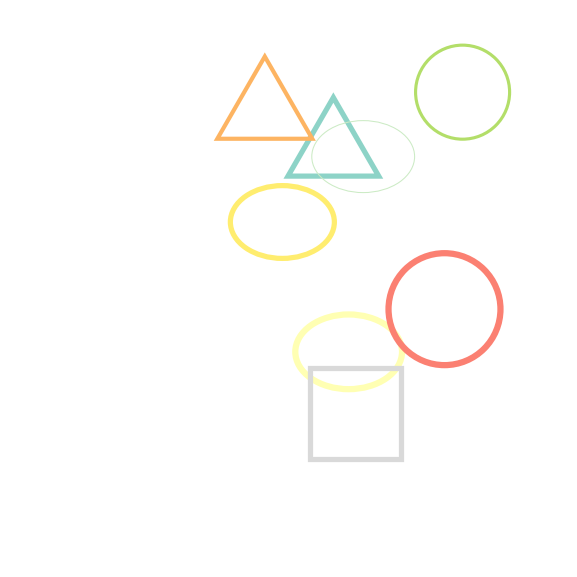[{"shape": "triangle", "thickness": 2.5, "radius": 0.45, "center": [0.577, 0.74]}, {"shape": "oval", "thickness": 3, "radius": 0.46, "center": [0.604, 0.39]}, {"shape": "circle", "thickness": 3, "radius": 0.48, "center": [0.77, 0.464]}, {"shape": "triangle", "thickness": 2, "radius": 0.47, "center": [0.459, 0.806]}, {"shape": "circle", "thickness": 1.5, "radius": 0.41, "center": [0.801, 0.84]}, {"shape": "square", "thickness": 2.5, "radius": 0.39, "center": [0.616, 0.283]}, {"shape": "oval", "thickness": 0.5, "radius": 0.45, "center": [0.629, 0.728]}, {"shape": "oval", "thickness": 2.5, "radius": 0.45, "center": [0.489, 0.615]}]